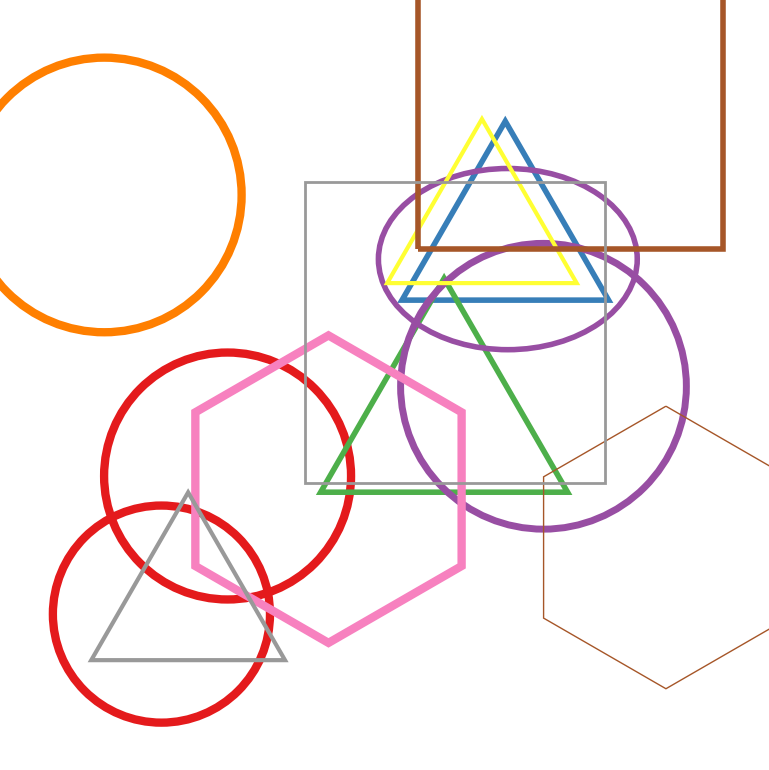[{"shape": "circle", "thickness": 3, "radius": 0.7, "center": [0.21, 0.202]}, {"shape": "circle", "thickness": 3, "radius": 0.8, "center": [0.296, 0.382]}, {"shape": "triangle", "thickness": 2, "radius": 0.77, "center": [0.656, 0.688]}, {"shape": "triangle", "thickness": 2, "radius": 0.93, "center": [0.577, 0.453]}, {"shape": "oval", "thickness": 2, "radius": 0.84, "center": [0.66, 0.664]}, {"shape": "circle", "thickness": 2.5, "radius": 0.93, "center": [0.706, 0.498]}, {"shape": "circle", "thickness": 3, "radius": 0.89, "center": [0.135, 0.747]}, {"shape": "triangle", "thickness": 1.5, "radius": 0.71, "center": [0.626, 0.703]}, {"shape": "square", "thickness": 2, "radius": 0.99, "center": [0.741, 0.875]}, {"shape": "hexagon", "thickness": 0.5, "radius": 0.92, "center": [0.865, 0.289]}, {"shape": "hexagon", "thickness": 3, "radius": 1.0, "center": [0.427, 0.365]}, {"shape": "triangle", "thickness": 1.5, "radius": 0.73, "center": [0.244, 0.215]}, {"shape": "square", "thickness": 1, "radius": 0.97, "center": [0.59, 0.568]}]